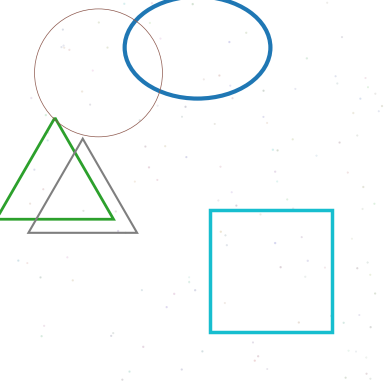[{"shape": "oval", "thickness": 3, "radius": 0.95, "center": [0.513, 0.876]}, {"shape": "triangle", "thickness": 2, "radius": 0.88, "center": [0.143, 0.518]}, {"shape": "circle", "thickness": 0.5, "radius": 0.83, "center": [0.256, 0.811]}, {"shape": "triangle", "thickness": 1.5, "radius": 0.81, "center": [0.215, 0.477]}, {"shape": "square", "thickness": 2.5, "radius": 0.79, "center": [0.705, 0.295]}]